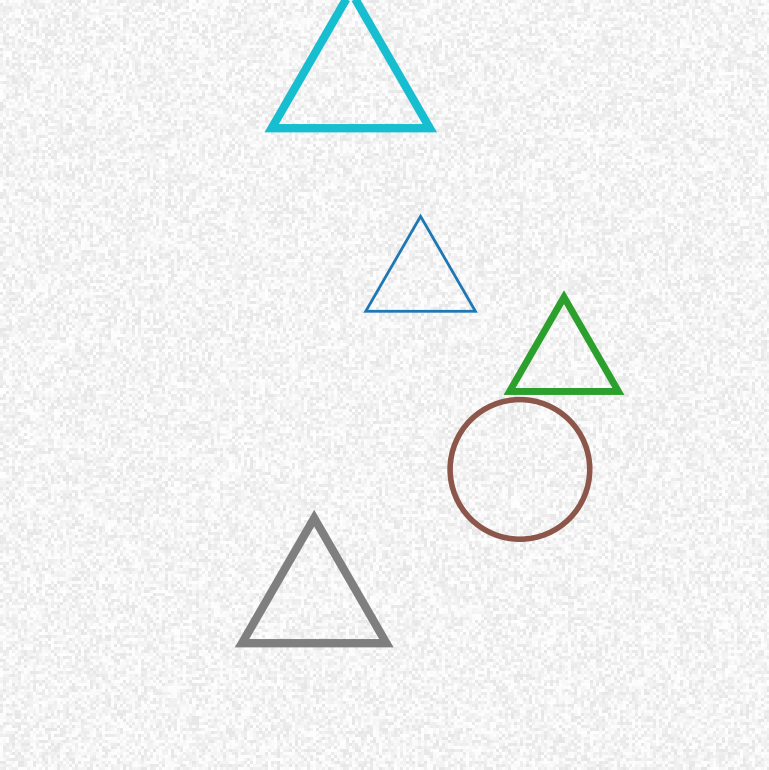[{"shape": "triangle", "thickness": 1, "radius": 0.41, "center": [0.546, 0.637]}, {"shape": "triangle", "thickness": 2.5, "radius": 0.41, "center": [0.732, 0.532]}, {"shape": "circle", "thickness": 2, "radius": 0.45, "center": [0.675, 0.39]}, {"shape": "triangle", "thickness": 3, "radius": 0.54, "center": [0.408, 0.219]}, {"shape": "triangle", "thickness": 3, "radius": 0.59, "center": [0.456, 0.893]}]